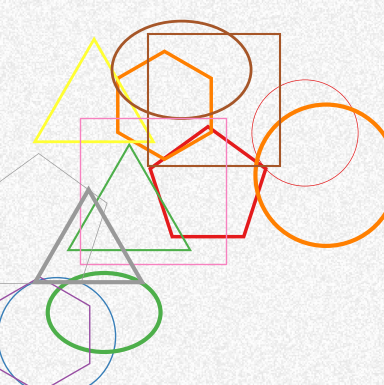[{"shape": "pentagon", "thickness": 2.5, "radius": 0.79, "center": [0.54, 0.513]}, {"shape": "circle", "thickness": 0.5, "radius": 0.69, "center": [0.792, 0.655]}, {"shape": "circle", "thickness": 1, "radius": 0.76, "center": [0.147, 0.126]}, {"shape": "triangle", "thickness": 1.5, "radius": 0.91, "center": [0.336, 0.442]}, {"shape": "oval", "thickness": 3, "radius": 0.73, "center": [0.271, 0.188]}, {"shape": "hexagon", "thickness": 1, "radius": 0.75, "center": [0.103, 0.131]}, {"shape": "hexagon", "thickness": 2.5, "radius": 0.7, "center": [0.427, 0.726]}, {"shape": "circle", "thickness": 3, "radius": 0.92, "center": [0.847, 0.545]}, {"shape": "triangle", "thickness": 2, "radius": 0.89, "center": [0.244, 0.721]}, {"shape": "oval", "thickness": 2, "radius": 0.9, "center": [0.472, 0.819]}, {"shape": "square", "thickness": 1.5, "radius": 0.85, "center": [0.555, 0.74]}, {"shape": "square", "thickness": 1, "radius": 0.95, "center": [0.398, 0.504]}, {"shape": "triangle", "thickness": 3, "radius": 0.8, "center": [0.23, 0.347]}, {"shape": "pentagon", "thickness": 0.5, "radius": 0.93, "center": [0.1, 0.415]}]